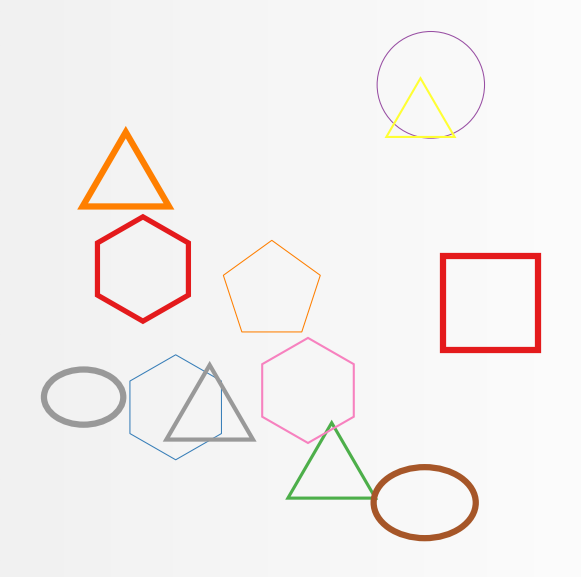[{"shape": "hexagon", "thickness": 2.5, "radius": 0.45, "center": [0.246, 0.533]}, {"shape": "square", "thickness": 3, "radius": 0.41, "center": [0.844, 0.474]}, {"shape": "hexagon", "thickness": 0.5, "radius": 0.45, "center": [0.302, 0.294]}, {"shape": "triangle", "thickness": 1.5, "radius": 0.43, "center": [0.571, 0.18]}, {"shape": "circle", "thickness": 0.5, "radius": 0.46, "center": [0.741, 0.852]}, {"shape": "pentagon", "thickness": 0.5, "radius": 0.44, "center": [0.468, 0.495]}, {"shape": "triangle", "thickness": 3, "radius": 0.43, "center": [0.216, 0.685]}, {"shape": "triangle", "thickness": 1, "radius": 0.34, "center": [0.723, 0.796]}, {"shape": "oval", "thickness": 3, "radius": 0.44, "center": [0.731, 0.129]}, {"shape": "hexagon", "thickness": 1, "radius": 0.45, "center": [0.53, 0.323]}, {"shape": "oval", "thickness": 3, "radius": 0.34, "center": [0.144, 0.312]}, {"shape": "triangle", "thickness": 2, "radius": 0.43, "center": [0.361, 0.281]}]